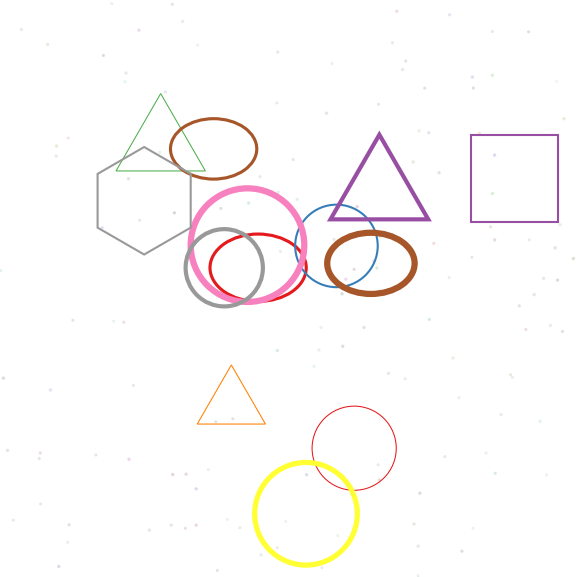[{"shape": "circle", "thickness": 0.5, "radius": 0.36, "center": [0.613, 0.223]}, {"shape": "oval", "thickness": 1.5, "radius": 0.42, "center": [0.447, 0.536]}, {"shape": "circle", "thickness": 1, "radius": 0.36, "center": [0.583, 0.573]}, {"shape": "triangle", "thickness": 0.5, "radius": 0.45, "center": [0.278, 0.748]}, {"shape": "triangle", "thickness": 2, "radius": 0.49, "center": [0.657, 0.668]}, {"shape": "square", "thickness": 1, "radius": 0.38, "center": [0.891, 0.69]}, {"shape": "triangle", "thickness": 0.5, "radius": 0.34, "center": [0.401, 0.299]}, {"shape": "circle", "thickness": 2.5, "radius": 0.44, "center": [0.53, 0.11]}, {"shape": "oval", "thickness": 1.5, "radius": 0.37, "center": [0.37, 0.741]}, {"shape": "oval", "thickness": 3, "radius": 0.38, "center": [0.642, 0.543]}, {"shape": "circle", "thickness": 3, "radius": 0.49, "center": [0.429, 0.575]}, {"shape": "hexagon", "thickness": 1, "radius": 0.47, "center": [0.25, 0.651]}, {"shape": "circle", "thickness": 2, "radius": 0.33, "center": [0.388, 0.535]}]